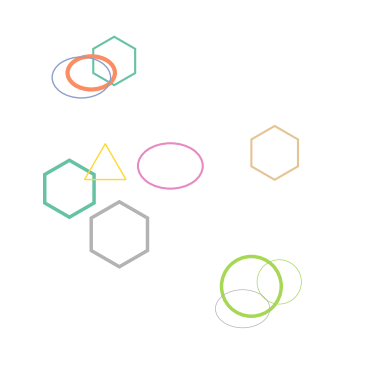[{"shape": "hexagon", "thickness": 2.5, "radius": 0.37, "center": [0.18, 0.51]}, {"shape": "hexagon", "thickness": 1.5, "radius": 0.31, "center": [0.297, 0.842]}, {"shape": "oval", "thickness": 3, "radius": 0.31, "center": [0.237, 0.811]}, {"shape": "oval", "thickness": 1, "radius": 0.38, "center": [0.211, 0.799]}, {"shape": "oval", "thickness": 1.5, "radius": 0.42, "center": [0.442, 0.569]}, {"shape": "circle", "thickness": 2.5, "radius": 0.39, "center": [0.653, 0.256]}, {"shape": "circle", "thickness": 0.5, "radius": 0.29, "center": [0.725, 0.268]}, {"shape": "triangle", "thickness": 1, "radius": 0.31, "center": [0.273, 0.565]}, {"shape": "hexagon", "thickness": 1.5, "radius": 0.35, "center": [0.713, 0.603]}, {"shape": "hexagon", "thickness": 2.5, "radius": 0.42, "center": [0.31, 0.391]}, {"shape": "oval", "thickness": 0.5, "radius": 0.35, "center": [0.63, 0.198]}]